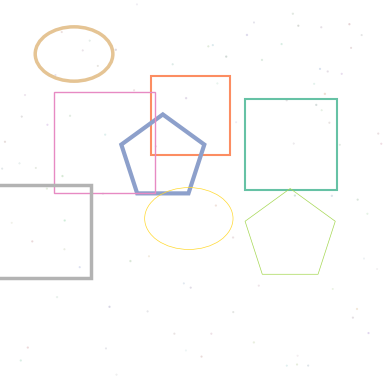[{"shape": "square", "thickness": 1.5, "radius": 0.59, "center": [0.756, 0.625]}, {"shape": "square", "thickness": 1.5, "radius": 0.51, "center": [0.496, 0.699]}, {"shape": "pentagon", "thickness": 3, "radius": 0.57, "center": [0.423, 0.589]}, {"shape": "square", "thickness": 1, "radius": 0.66, "center": [0.271, 0.63]}, {"shape": "pentagon", "thickness": 0.5, "radius": 0.62, "center": [0.754, 0.387]}, {"shape": "oval", "thickness": 0.5, "radius": 0.57, "center": [0.49, 0.432]}, {"shape": "oval", "thickness": 2.5, "radius": 0.5, "center": [0.192, 0.86]}, {"shape": "square", "thickness": 2.5, "radius": 0.61, "center": [0.115, 0.398]}]